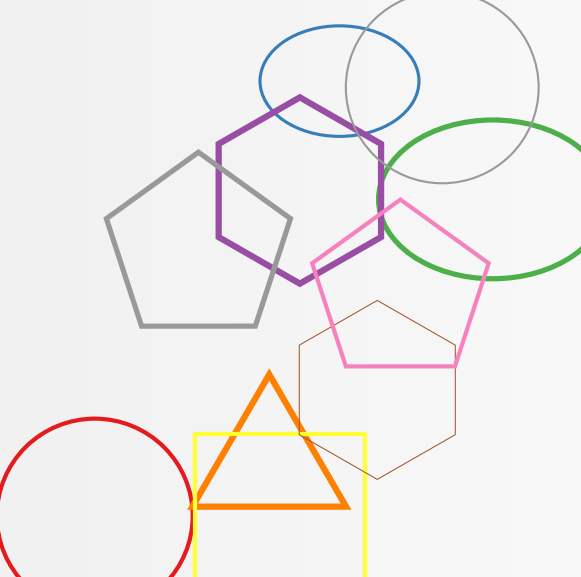[{"shape": "circle", "thickness": 2, "radius": 0.84, "center": [0.163, 0.106]}, {"shape": "oval", "thickness": 1.5, "radius": 0.68, "center": [0.584, 0.859]}, {"shape": "oval", "thickness": 2.5, "radius": 0.98, "center": [0.848, 0.654]}, {"shape": "hexagon", "thickness": 3, "radius": 0.81, "center": [0.516, 0.669]}, {"shape": "triangle", "thickness": 3, "radius": 0.76, "center": [0.463, 0.198]}, {"shape": "square", "thickness": 2, "radius": 0.73, "center": [0.482, 0.102]}, {"shape": "hexagon", "thickness": 0.5, "radius": 0.77, "center": [0.649, 0.324]}, {"shape": "pentagon", "thickness": 2, "radius": 0.8, "center": [0.689, 0.494]}, {"shape": "circle", "thickness": 1, "radius": 0.83, "center": [0.761, 0.848]}, {"shape": "pentagon", "thickness": 2.5, "radius": 0.83, "center": [0.341, 0.569]}]